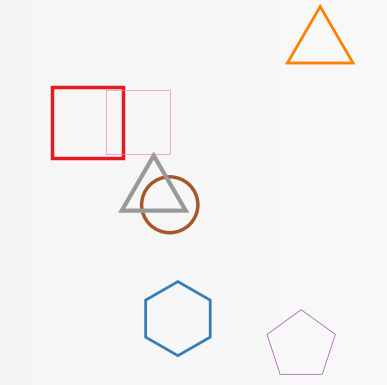[{"shape": "square", "thickness": 2.5, "radius": 0.46, "center": [0.225, 0.681]}, {"shape": "hexagon", "thickness": 2, "radius": 0.48, "center": [0.459, 0.172]}, {"shape": "pentagon", "thickness": 0.5, "radius": 0.46, "center": [0.777, 0.103]}, {"shape": "triangle", "thickness": 2, "radius": 0.49, "center": [0.826, 0.885]}, {"shape": "circle", "thickness": 2.5, "radius": 0.36, "center": [0.438, 0.468]}, {"shape": "square", "thickness": 0.5, "radius": 0.42, "center": [0.357, 0.684]}, {"shape": "triangle", "thickness": 3, "radius": 0.48, "center": [0.397, 0.501]}]